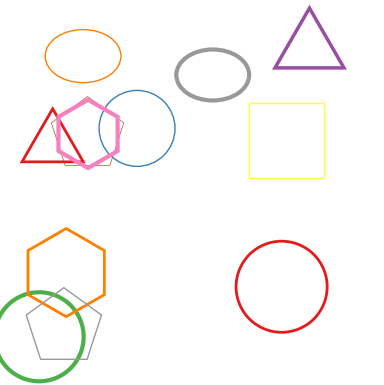[{"shape": "triangle", "thickness": 2, "radius": 0.46, "center": [0.137, 0.626]}, {"shape": "circle", "thickness": 2, "radius": 0.59, "center": [0.731, 0.255]}, {"shape": "circle", "thickness": 1, "radius": 0.49, "center": [0.356, 0.667]}, {"shape": "circle", "thickness": 3, "radius": 0.58, "center": [0.102, 0.125]}, {"shape": "triangle", "thickness": 2.5, "radius": 0.52, "center": [0.804, 0.875]}, {"shape": "oval", "thickness": 1, "radius": 0.49, "center": [0.216, 0.854]}, {"shape": "hexagon", "thickness": 2, "radius": 0.57, "center": [0.172, 0.292]}, {"shape": "square", "thickness": 1, "radius": 0.49, "center": [0.745, 0.635]}, {"shape": "pentagon", "thickness": 0.5, "radius": 0.49, "center": [0.227, 0.65]}, {"shape": "hexagon", "thickness": 3, "radius": 0.44, "center": [0.229, 0.652]}, {"shape": "pentagon", "thickness": 1, "radius": 0.51, "center": [0.166, 0.15]}, {"shape": "oval", "thickness": 3, "radius": 0.47, "center": [0.553, 0.805]}]